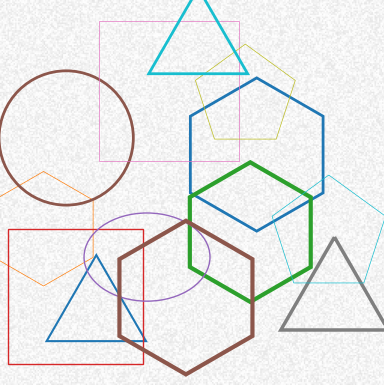[{"shape": "triangle", "thickness": 1.5, "radius": 0.74, "center": [0.25, 0.188]}, {"shape": "hexagon", "thickness": 2, "radius": 1.0, "center": [0.667, 0.599]}, {"shape": "hexagon", "thickness": 0.5, "radius": 0.74, "center": [0.113, 0.406]}, {"shape": "hexagon", "thickness": 3, "radius": 0.91, "center": [0.65, 0.397]}, {"shape": "square", "thickness": 1, "radius": 0.88, "center": [0.197, 0.231]}, {"shape": "oval", "thickness": 1, "radius": 0.82, "center": [0.382, 0.332]}, {"shape": "circle", "thickness": 2, "radius": 0.87, "center": [0.172, 0.642]}, {"shape": "hexagon", "thickness": 3, "radius": 1.0, "center": [0.483, 0.227]}, {"shape": "square", "thickness": 0.5, "radius": 0.91, "center": [0.439, 0.764]}, {"shape": "triangle", "thickness": 2.5, "radius": 0.8, "center": [0.869, 0.223]}, {"shape": "pentagon", "thickness": 0.5, "radius": 0.68, "center": [0.637, 0.749]}, {"shape": "triangle", "thickness": 2, "radius": 0.74, "center": [0.515, 0.883]}, {"shape": "pentagon", "thickness": 0.5, "radius": 0.77, "center": [0.854, 0.39]}]